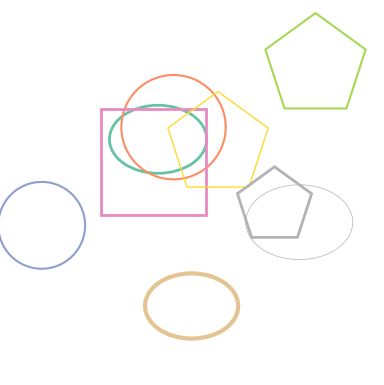[{"shape": "oval", "thickness": 2, "radius": 0.63, "center": [0.411, 0.638]}, {"shape": "circle", "thickness": 1.5, "radius": 0.68, "center": [0.451, 0.67]}, {"shape": "circle", "thickness": 1.5, "radius": 0.56, "center": [0.108, 0.415]}, {"shape": "square", "thickness": 2, "radius": 0.69, "center": [0.399, 0.579]}, {"shape": "pentagon", "thickness": 1.5, "radius": 0.68, "center": [0.82, 0.829]}, {"shape": "pentagon", "thickness": 1, "radius": 0.68, "center": [0.566, 0.625]}, {"shape": "oval", "thickness": 3, "radius": 0.6, "center": [0.498, 0.205]}, {"shape": "oval", "thickness": 0.5, "radius": 0.69, "center": [0.777, 0.423]}, {"shape": "pentagon", "thickness": 2, "radius": 0.51, "center": [0.713, 0.466]}]